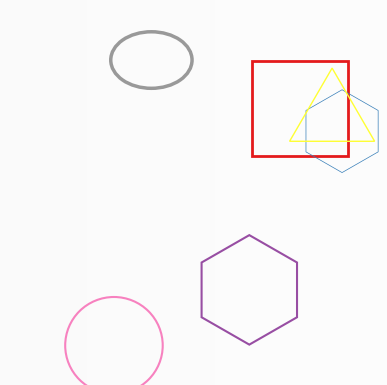[{"shape": "square", "thickness": 2, "radius": 0.61, "center": [0.775, 0.719]}, {"shape": "hexagon", "thickness": 0.5, "radius": 0.54, "center": [0.883, 0.659]}, {"shape": "hexagon", "thickness": 1.5, "radius": 0.71, "center": [0.643, 0.247]}, {"shape": "triangle", "thickness": 1, "radius": 0.63, "center": [0.857, 0.696]}, {"shape": "circle", "thickness": 1.5, "radius": 0.63, "center": [0.294, 0.103]}, {"shape": "oval", "thickness": 2.5, "radius": 0.52, "center": [0.391, 0.844]}]